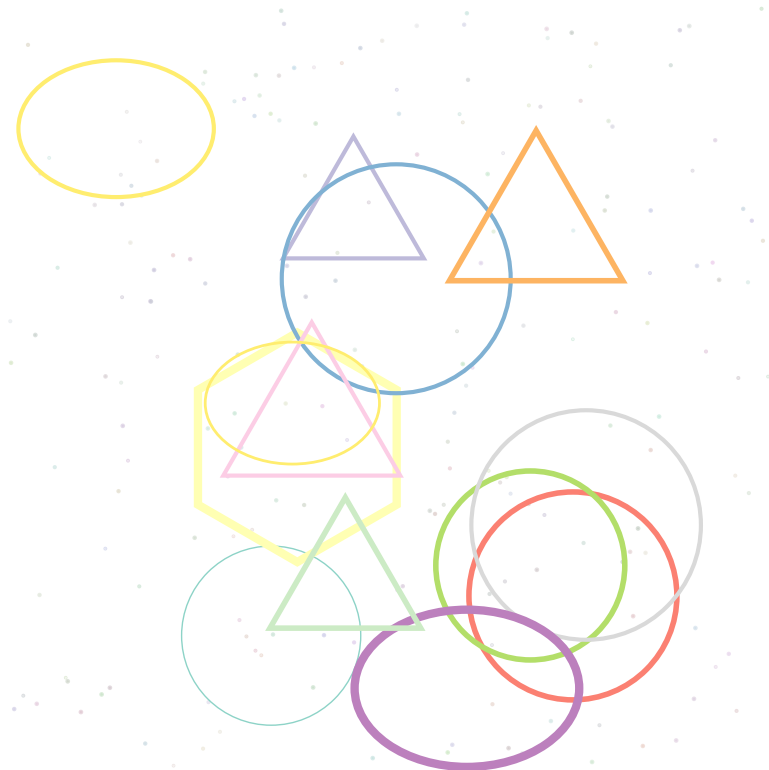[{"shape": "circle", "thickness": 0.5, "radius": 0.58, "center": [0.352, 0.175]}, {"shape": "hexagon", "thickness": 3, "radius": 0.75, "center": [0.386, 0.419]}, {"shape": "triangle", "thickness": 1.5, "radius": 0.53, "center": [0.459, 0.717]}, {"shape": "circle", "thickness": 2, "radius": 0.68, "center": [0.744, 0.226]}, {"shape": "circle", "thickness": 1.5, "radius": 0.74, "center": [0.515, 0.638]}, {"shape": "triangle", "thickness": 2, "radius": 0.65, "center": [0.696, 0.7]}, {"shape": "circle", "thickness": 2, "radius": 0.61, "center": [0.689, 0.266]}, {"shape": "triangle", "thickness": 1.5, "radius": 0.66, "center": [0.405, 0.449]}, {"shape": "circle", "thickness": 1.5, "radius": 0.75, "center": [0.761, 0.318]}, {"shape": "oval", "thickness": 3, "radius": 0.73, "center": [0.606, 0.106]}, {"shape": "triangle", "thickness": 2, "radius": 0.57, "center": [0.448, 0.241]}, {"shape": "oval", "thickness": 1.5, "radius": 0.63, "center": [0.151, 0.833]}, {"shape": "oval", "thickness": 1, "radius": 0.57, "center": [0.38, 0.477]}]